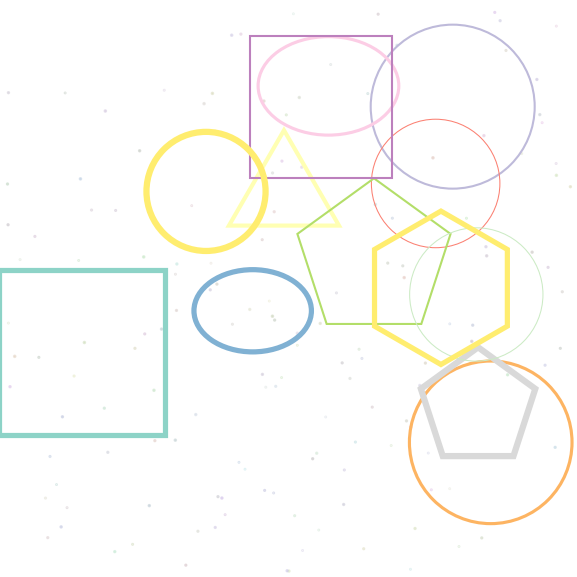[{"shape": "square", "thickness": 2.5, "radius": 0.72, "center": [0.142, 0.388]}, {"shape": "triangle", "thickness": 2, "radius": 0.55, "center": [0.492, 0.664]}, {"shape": "circle", "thickness": 1, "radius": 0.71, "center": [0.784, 0.814]}, {"shape": "circle", "thickness": 0.5, "radius": 0.56, "center": [0.754, 0.681]}, {"shape": "oval", "thickness": 2.5, "radius": 0.51, "center": [0.438, 0.461]}, {"shape": "circle", "thickness": 1.5, "radius": 0.7, "center": [0.85, 0.233]}, {"shape": "pentagon", "thickness": 1, "radius": 0.7, "center": [0.648, 0.551]}, {"shape": "oval", "thickness": 1.5, "radius": 0.61, "center": [0.569, 0.85]}, {"shape": "pentagon", "thickness": 3, "radius": 0.52, "center": [0.828, 0.294]}, {"shape": "square", "thickness": 1, "radius": 0.61, "center": [0.555, 0.814]}, {"shape": "circle", "thickness": 0.5, "radius": 0.58, "center": [0.825, 0.489]}, {"shape": "circle", "thickness": 3, "radius": 0.52, "center": [0.357, 0.668]}, {"shape": "hexagon", "thickness": 2.5, "radius": 0.66, "center": [0.764, 0.501]}]